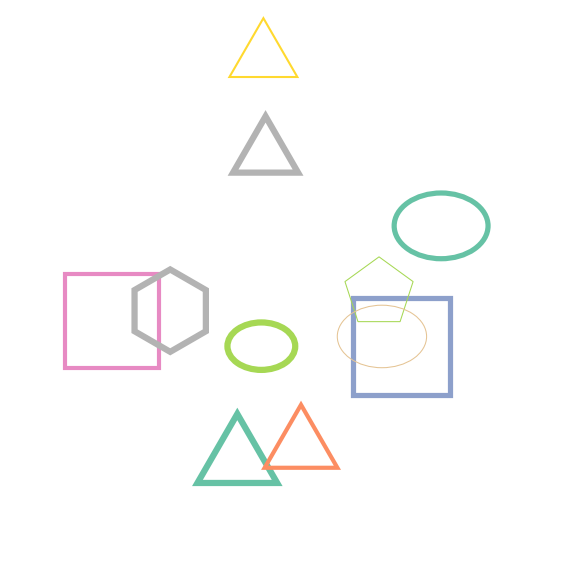[{"shape": "triangle", "thickness": 3, "radius": 0.4, "center": [0.411, 0.203]}, {"shape": "oval", "thickness": 2.5, "radius": 0.41, "center": [0.764, 0.608]}, {"shape": "triangle", "thickness": 2, "radius": 0.36, "center": [0.521, 0.225]}, {"shape": "square", "thickness": 2.5, "radius": 0.42, "center": [0.696, 0.399]}, {"shape": "square", "thickness": 2, "radius": 0.41, "center": [0.194, 0.443]}, {"shape": "oval", "thickness": 3, "radius": 0.29, "center": [0.453, 0.4]}, {"shape": "pentagon", "thickness": 0.5, "radius": 0.31, "center": [0.656, 0.492]}, {"shape": "triangle", "thickness": 1, "radius": 0.34, "center": [0.456, 0.9]}, {"shape": "oval", "thickness": 0.5, "radius": 0.39, "center": [0.661, 0.417]}, {"shape": "triangle", "thickness": 3, "radius": 0.32, "center": [0.46, 0.733]}, {"shape": "hexagon", "thickness": 3, "radius": 0.36, "center": [0.295, 0.461]}]